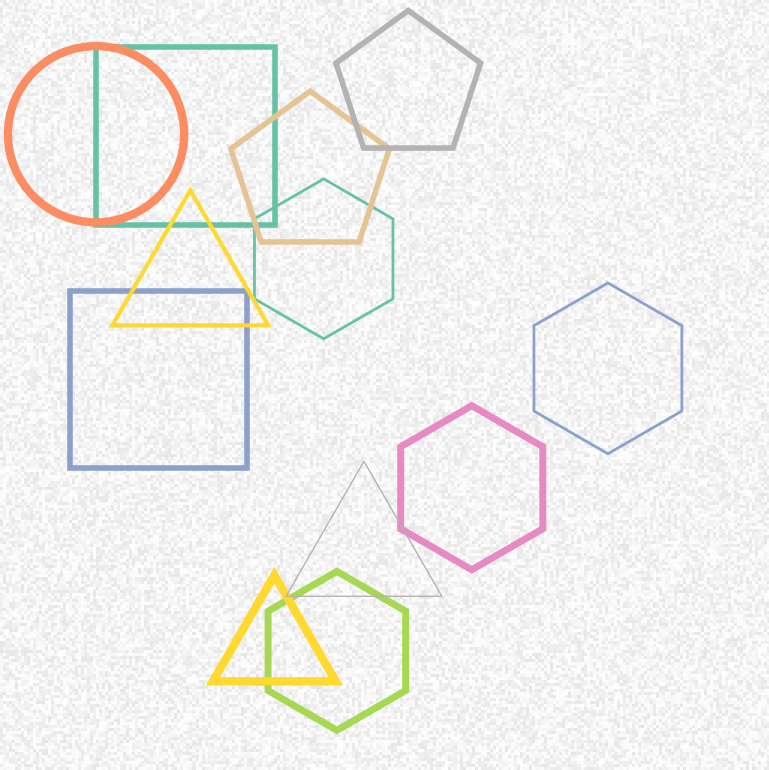[{"shape": "hexagon", "thickness": 1, "radius": 0.52, "center": [0.42, 0.664]}, {"shape": "square", "thickness": 2, "radius": 0.58, "center": [0.241, 0.823]}, {"shape": "circle", "thickness": 3, "radius": 0.57, "center": [0.125, 0.826]}, {"shape": "square", "thickness": 2, "radius": 0.57, "center": [0.206, 0.507]}, {"shape": "hexagon", "thickness": 1, "radius": 0.55, "center": [0.789, 0.522]}, {"shape": "hexagon", "thickness": 2.5, "radius": 0.53, "center": [0.613, 0.367]}, {"shape": "hexagon", "thickness": 2.5, "radius": 0.52, "center": [0.438, 0.155]}, {"shape": "triangle", "thickness": 1.5, "radius": 0.58, "center": [0.247, 0.636]}, {"shape": "triangle", "thickness": 3, "radius": 0.46, "center": [0.356, 0.161]}, {"shape": "pentagon", "thickness": 2, "radius": 0.54, "center": [0.403, 0.773]}, {"shape": "pentagon", "thickness": 2, "radius": 0.49, "center": [0.53, 0.888]}, {"shape": "triangle", "thickness": 0.5, "radius": 0.58, "center": [0.473, 0.284]}]